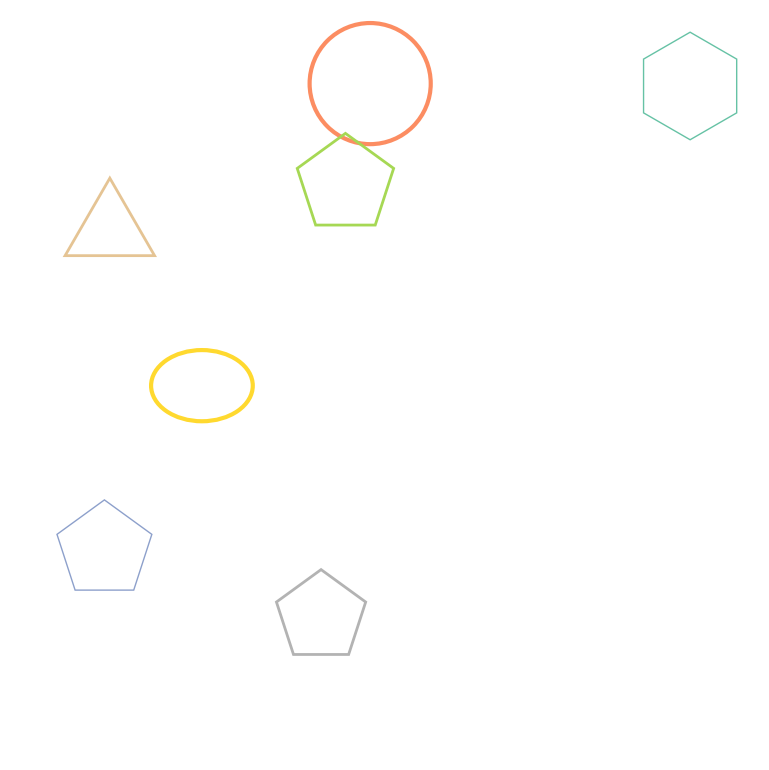[{"shape": "hexagon", "thickness": 0.5, "radius": 0.35, "center": [0.896, 0.888]}, {"shape": "circle", "thickness": 1.5, "radius": 0.39, "center": [0.481, 0.891]}, {"shape": "pentagon", "thickness": 0.5, "radius": 0.32, "center": [0.136, 0.286]}, {"shape": "pentagon", "thickness": 1, "radius": 0.33, "center": [0.449, 0.761]}, {"shape": "oval", "thickness": 1.5, "radius": 0.33, "center": [0.262, 0.499]}, {"shape": "triangle", "thickness": 1, "radius": 0.34, "center": [0.143, 0.702]}, {"shape": "pentagon", "thickness": 1, "radius": 0.3, "center": [0.417, 0.199]}]